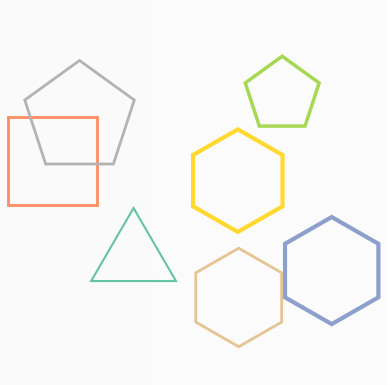[{"shape": "triangle", "thickness": 1.5, "radius": 0.63, "center": [0.345, 0.333]}, {"shape": "square", "thickness": 2, "radius": 0.57, "center": [0.135, 0.582]}, {"shape": "hexagon", "thickness": 3, "radius": 0.7, "center": [0.856, 0.297]}, {"shape": "pentagon", "thickness": 2.5, "radius": 0.5, "center": [0.728, 0.754]}, {"shape": "hexagon", "thickness": 3, "radius": 0.67, "center": [0.614, 0.531]}, {"shape": "hexagon", "thickness": 2, "radius": 0.64, "center": [0.616, 0.227]}, {"shape": "pentagon", "thickness": 2, "radius": 0.74, "center": [0.205, 0.694]}]